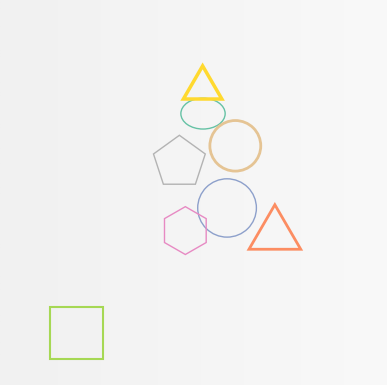[{"shape": "oval", "thickness": 1, "radius": 0.29, "center": [0.524, 0.705]}, {"shape": "triangle", "thickness": 2, "radius": 0.39, "center": [0.709, 0.391]}, {"shape": "circle", "thickness": 1, "radius": 0.38, "center": [0.586, 0.46]}, {"shape": "hexagon", "thickness": 1, "radius": 0.31, "center": [0.478, 0.401]}, {"shape": "square", "thickness": 1.5, "radius": 0.34, "center": [0.197, 0.135]}, {"shape": "triangle", "thickness": 2.5, "radius": 0.29, "center": [0.523, 0.771]}, {"shape": "circle", "thickness": 2, "radius": 0.33, "center": [0.607, 0.621]}, {"shape": "pentagon", "thickness": 1, "radius": 0.35, "center": [0.463, 0.578]}]